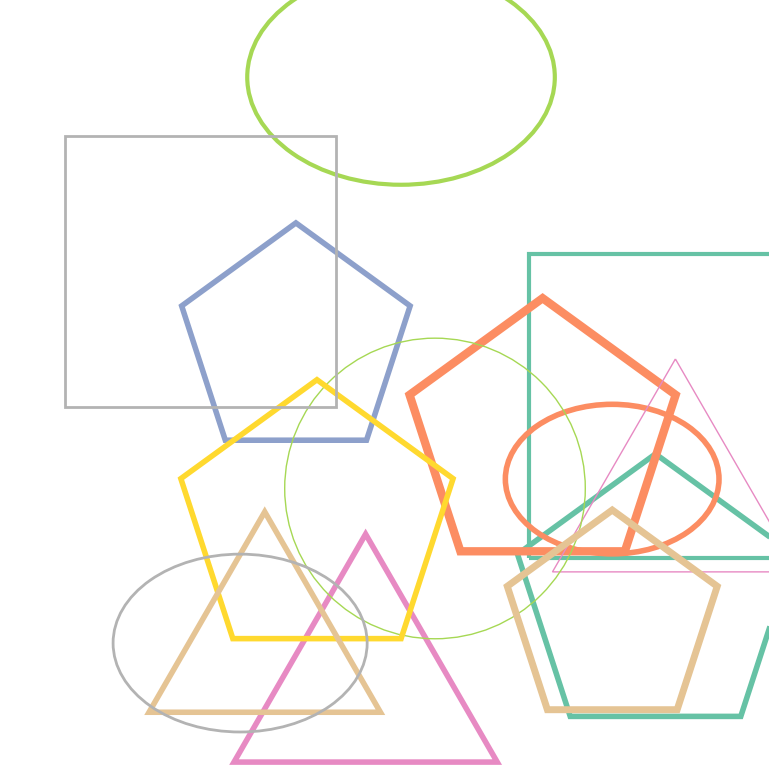[{"shape": "pentagon", "thickness": 2, "radius": 0.94, "center": [0.851, 0.222]}, {"shape": "square", "thickness": 1.5, "radius": 0.99, "center": [0.884, 0.473]}, {"shape": "oval", "thickness": 2, "radius": 0.69, "center": [0.795, 0.378]}, {"shape": "pentagon", "thickness": 3, "radius": 0.91, "center": [0.705, 0.431]}, {"shape": "pentagon", "thickness": 2, "radius": 0.78, "center": [0.384, 0.554]}, {"shape": "triangle", "thickness": 2, "radius": 0.99, "center": [0.475, 0.109]}, {"shape": "triangle", "thickness": 0.5, "radius": 0.92, "center": [0.877, 0.349]}, {"shape": "oval", "thickness": 1.5, "radius": 1.0, "center": [0.521, 0.9]}, {"shape": "circle", "thickness": 0.5, "radius": 0.98, "center": [0.565, 0.366]}, {"shape": "pentagon", "thickness": 2, "radius": 0.93, "center": [0.412, 0.321]}, {"shape": "pentagon", "thickness": 2.5, "radius": 0.72, "center": [0.795, 0.194]}, {"shape": "triangle", "thickness": 2, "radius": 0.87, "center": [0.344, 0.162]}, {"shape": "square", "thickness": 1, "radius": 0.88, "center": [0.26, 0.648]}, {"shape": "oval", "thickness": 1, "radius": 0.82, "center": [0.312, 0.165]}]